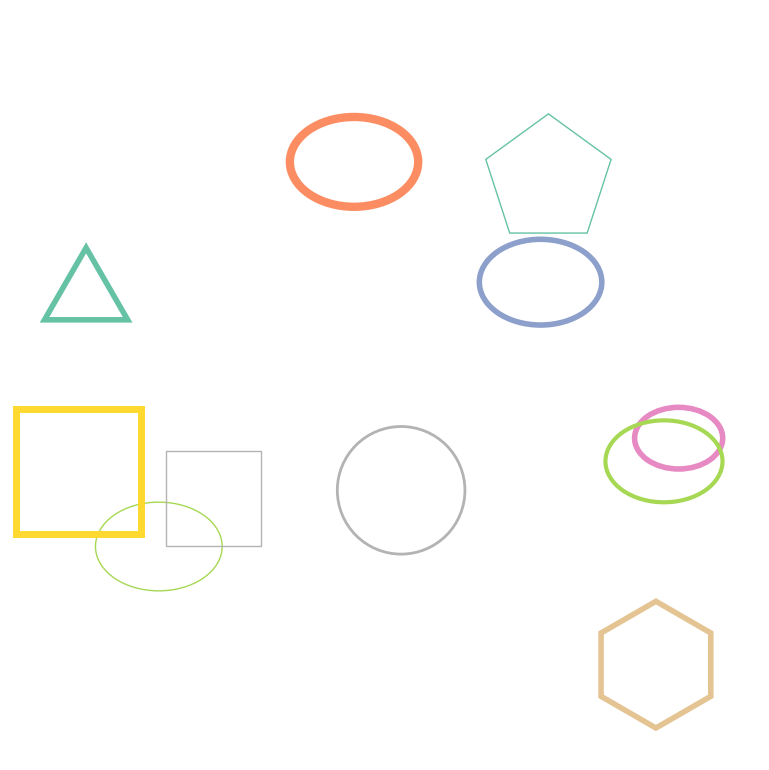[{"shape": "pentagon", "thickness": 0.5, "radius": 0.43, "center": [0.712, 0.767]}, {"shape": "triangle", "thickness": 2, "radius": 0.31, "center": [0.112, 0.616]}, {"shape": "oval", "thickness": 3, "radius": 0.42, "center": [0.46, 0.79]}, {"shape": "oval", "thickness": 2, "radius": 0.4, "center": [0.702, 0.634]}, {"shape": "oval", "thickness": 2, "radius": 0.29, "center": [0.881, 0.431]}, {"shape": "oval", "thickness": 1.5, "radius": 0.38, "center": [0.862, 0.401]}, {"shape": "oval", "thickness": 0.5, "radius": 0.41, "center": [0.206, 0.29]}, {"shape": "square", "thickness": 2.5, "radius": 0.41, "center": [0.102, 0.388]}, {"shape": "hexagon", "thickness": 2, "radius": 0.41, "center": [0.852, 0.137]}, {"shape": "circle", "thickness": 1, "radius": 0.41, "center": [0.521, 0.363]}, {"shape": "square", "thickness": 0.5, "radius": 0.31, "center": [0.277, 0.352]}]